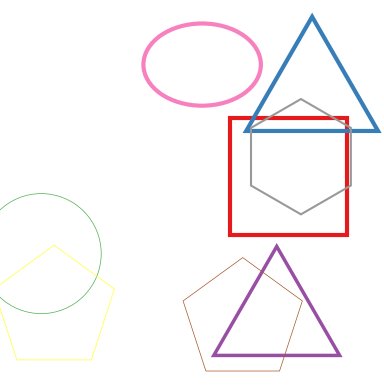[{"shape": "square", "thickness": 3, "radius": 0.76, "center": [0.75, 0.542]}, {"shape": "triangle", "thickness": 3, "radius": 0.99, "center": [0.811, 0.759]}, {"shape": "circle", "thickness": 0.5, "radius": 0.78, "center": [0.107, 0.341]}, {"shape": "triangle", "thickness": 2.5, "radius": 0.94, "center": [0.719, 0.171]}, {"shape": "pentagon", "thickness": 0.5, "radius": 0.82, "center": [0.141, 0.198]}, {"shape": "pentagon", "thickness": 0.5, "radius": 0.81, "center": [0.63, 0.168]}, {"shape": "oval", "thickness": 3, "radius": 0.76, "center": [0.525, 0.832]}, {"shape": "hexagon", "thickness": 1.5, "radius": 0.75, "center": [0.782, 0.593]}]